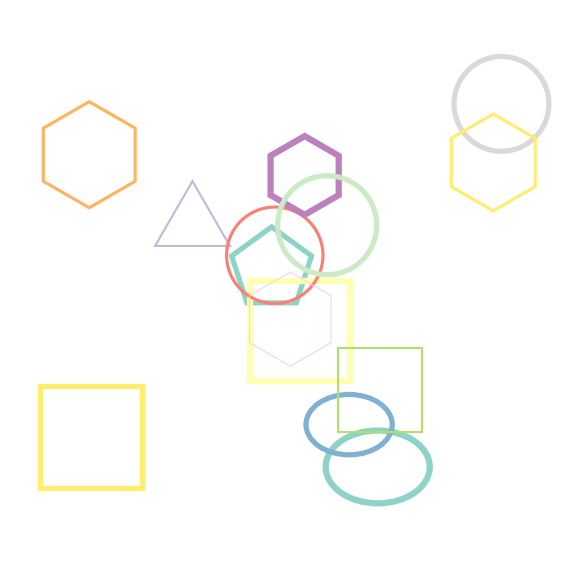[{"shape": "oval", "thickness": 3, "radius": 0.45, "center": [0.654, 0.191]}, {"shape": "pentagon", "thickness": 2.5, "radius": 0.36, "center": [0.47, 0.534]}, {"shape": "square", "thickness": 3, "radius": 0.43, "center": [0.52, 0.425]}, {"shape": "triangle", "thickness": 1, "radius": 0.37, "center": [0.333, 0.611]}, {"shape": "circle", "thickness": 1.5, "radius": 0.42, "center": [0.476, 0.557]}, {"shape": "oval", "thickness": 2.5, "radius": 0.37, "center": [0.605, 0.264]}, {"shape": "hexagon", "thickness": 1.5, "radius": 0.46, "center": [0.155, 0.731]}, {"shape": "square", "thickness": 1, "radius": 0.36, "center": [0.658, 0.324]}, {"shape": "hexagon", "thickness": 0.5, "radius": 0.41, "center": [0.503, 0.447]}, {"shape": "circle", "thickness": 2.5, "radius": 0.41, "center": [0.868, 0.819]}, {"shape": "hexagon", "thickness": 3, "radius": 0.34, "center": [0.528, 0.695]}, {"shape": "circle", "thickness": 2.5, "radius": 0.43, "center": [0.566, 0.609]}, {"shape": "hexagon", "thickness": 1.5, "radius": 0.42, "center": [0.854, 0.718]}, {"shape": "square", "thickness": 2.5, "radius": 0.44, "center": [0.157, 0.242]}]